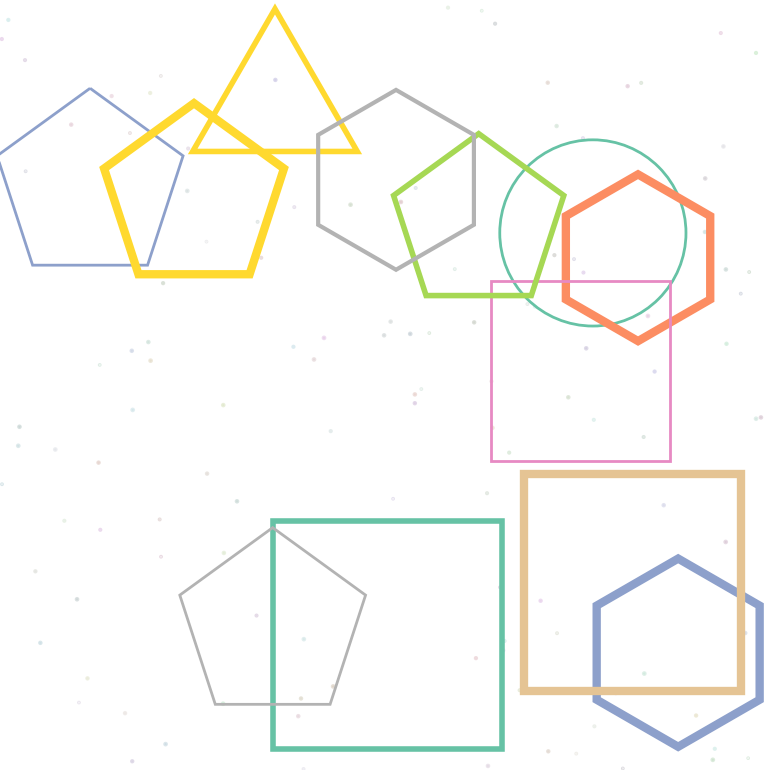[{"shape": "square", "thickness": 2, "radius": 0.74, "center": [0.503, 0.175]}, {"shape": "circle", "thickness": 1, "radius": 0.6, "center": [0.77, 0.697]}, {"shape": "hexagon", "thickness": 3, "radius": 0.54, "center": [0.829, 0.665]}, {"shape": "pentagon", "thickness": 1, "radius": 0.63, "center": [0.117, 0.758]}, {"shape": "hexagon", "thickness": 3, "radius": 0.61, "center": [0.881, 0.152]}, {"shape": "square", "thickness": 1, "radius": 0.58, "center": [0.754, 0.518]}, {"shape": "pentagon", "thickness": 2, "radius": 0.58, "center": [0.622, 0.71]}, {"shape": "triangle", "thickness": 2, "radius": 0.62, "center": [0.357, 0.865]}, {"shape": "pentagon", "thickness": 3, "radius": 0.61, "center": [0.252, 0.743]}, {"shape": "square", "thickness": 3, "radius": 0.7, "center": [0.821, 0.243]}, {"shape": "pentagon", "thickness": 1, "radius": 0.63, "center": [0.354, 0.188]}, {"shape": "hexagon", "thickness": 1.5, "radius": 0.58, "center": [0.514, 0.766]}]